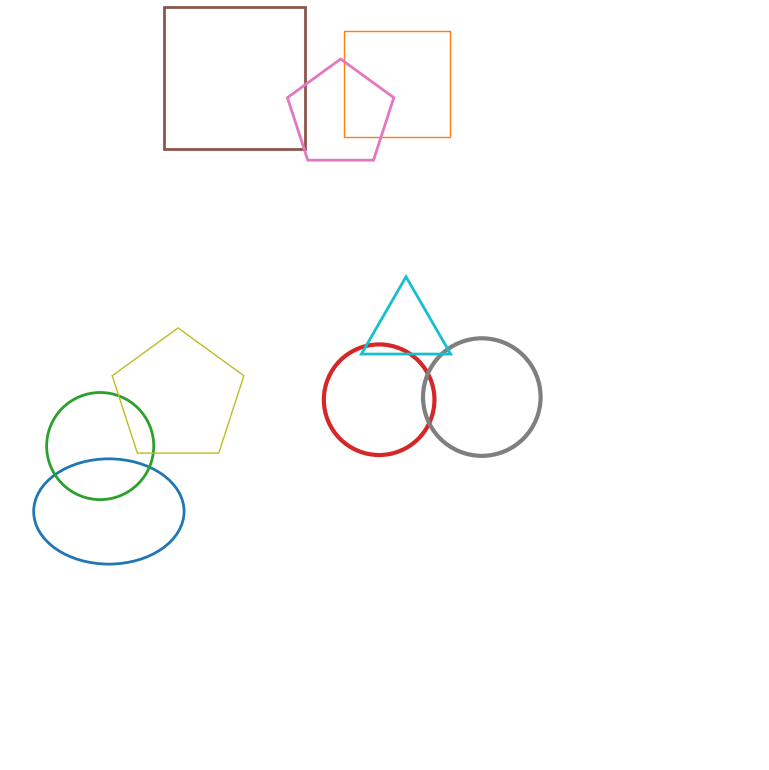[{"shape": "oval", "thickness": 1, "radius": 0.49, "center": [0.141, 0.336]}, {"shape": "square", "thickness": 0.5, "radius": 0.35, "center": [0.515, 0.891]}, {"shape": "circle", "thickness": 1, "radius": 0.35, "center": [0.13, 0.421]}, {"shape": "circle", "thickness": 1.5, "radius": 0.36, "center": [0.492, 0.481]}, {"shape": "square", "thickness": 1, "radius": 0.46, "center": [0.305, 0.899]}, {"shape": "pentagon", "thickness": 1, "radius": 0.36, "center": [0.442, 0.851]}, {"shape": "circle", "thickness": 1.5, "radius": 0.38, "center": [0.626, 0.484]}, {"shape": "pentagon", "thickness": 0.5, "radius": 0.45, "center": [0.231, 0.484]}, {"shape": "triangle", "thickness": 1, "radius": 0.33, "center": [0.527, 0.574]}]